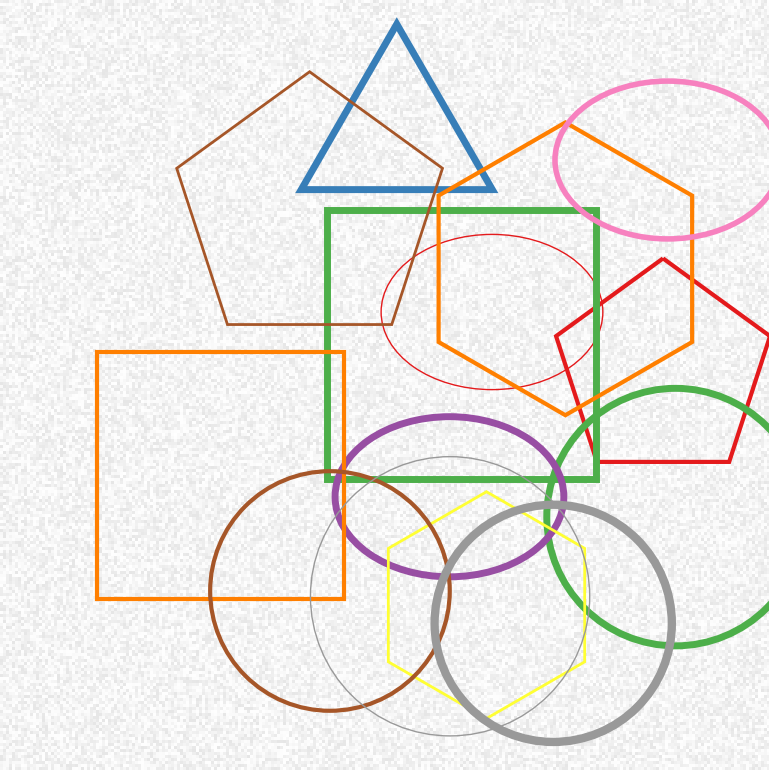[{"shape": "oval", "thickness": 0.5, "radius": 0.72, "center": [0.639, 0.595]}, {"shape": "pentagon", "thickness": 1.5, "radius": 0.73, "center": [0.861, 0.518]}, {"shape": "triangle", "thickness": 2.5, "radius": 0.72, "center": [0.515, 0.825]}, {"shape": "square", "thickness": 2.5, "radius": 0.87, "center": [0.6, 0.552]}, {"shape": "circle", "thickness": 2.5, "radius": 0.84, "center": [0.877, 0.328]}, {"shape": "oval", "thickness": 2.5, "radius": 0.74, "center": [0.584, 0.355]}, {"shape": "hexagon", "thickness": 1.5, "radius": 0.95, "center": [0.734, 0.651]}, {"shape": "square", "thickness": 1.5, "radius": 0.8, "center": [0.286, 0.382]}, {"shape": "hexagon", "thickness": 1, "radius": 0.74, "center": [0.632, 0.214]}, {"shape": "pentagon", "thickness": 1, "radius": 0.91, "center": [0.402, 0.725]}, {"shape": "circle", "thickness": 1.5, "radius": 0.78, "center": [0.429, 0.232]}, {"shape": "oval", "thickness": 2, "radius": 0.73, "center": [0.867, 0.792]}, {"shape": "circle", "thickness": 0.5, "radius": 0.91, "center": [0.585, 0.226]}, {"shape": "circle", "thickness": 3, "radius": 0.77, "center": [0.718, 0.19]}]